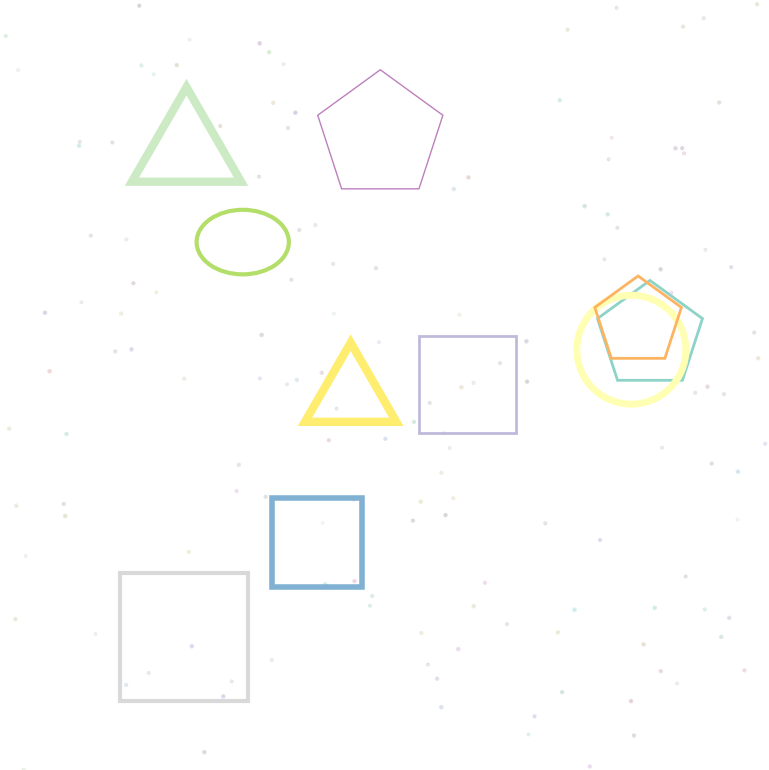[{"shape": "pentagon", "thickness": 1, "radius": 0.36, "center": [0.844, 0.564]}, {"shape": "circle", "thickness": 2.5, "radius": 0.35, "center": [0.82, 0.546]}, {"shape": "square", "thickness": 1, "radius": 0.32, "center": [0.607, 0.5]}, {"shape": "square", "thickness": 2, "radius": 0.29, "center": [0.412, 0.295]}, {"shape": "pentagon", "thickness": 1, "radius": 0.3, "center": [0.829, 0.582]}, {"shape": "oval", "thickness": 1.5, "radius": 0.3, "center": [0.315, 0.686]}, {"shape": "square", "thickness": 1.5, "radius": 0.42, "center": [0.24, 0.173]}, {"shape": "pentagon", "thickness": 0.5, "radius": 0.43, "center": [0.494, 0.824]}, {"shape": "triangle", "thickness": 3, "radius": 0.41, "center": [0.242, 0.805]}, {"shape": "triangle", "thickness": 3, "radius": 0.34, "center": [0.455, 0.486]}]